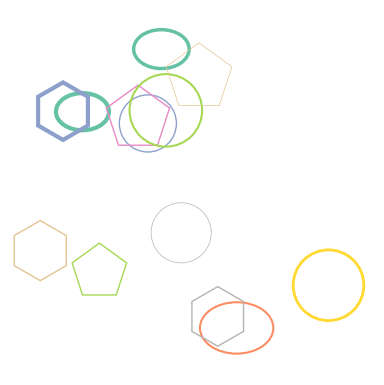[{"shape": "oval", "thickness": 3, "radius": 0.34, "center": [0.214, 0.71]}, {"shape": "oval", "thickness": 2.5, "radius": 0.36, "center": [0.419, 0.872]}, {"shape": "oval", "thickness": 1.5, "radius": 0.48, "center": [0.615, 0.148]}, {"shape": "circle", "thickness": 1, "radius": 0.37, "center": [0.384, 0.679]}, {"shape": "hexagon", "thickness": 3, "radius": 0.37, "center": [0.164, 0.711]}, {"shape": "pentagon", "thickness": 1, "radius": 0.43, "center": [0.358, 0.693]}, {"shape": "pentagon", "thickness": 1, "radius": 0.37, "center": [0.258, 0.294]}, {"shape": "circle", "thickness": 1.5, "radius": 0.47, "center": [0.431, 0.713]}, {"shape": "circle", "thickness": 2, "radius": 0.46, "center": [0.853, 0.259]}, {"shape": "pentagon", "thickness": 0.5, "radius": 0.45, "center": [0.517, 0.799]}, {"shape": "hexagon", "thickness": 1, "radius": 0.39, "center": [0.105, 0.349]}, {"shape": "circle", "thickness": 0.5, "radius": 0.39, "center": [0.471, 0.395]}, {"shape": "hexagon", "thickness": 1, "radius": 0.39, "center": [0.566, 0.178]}]